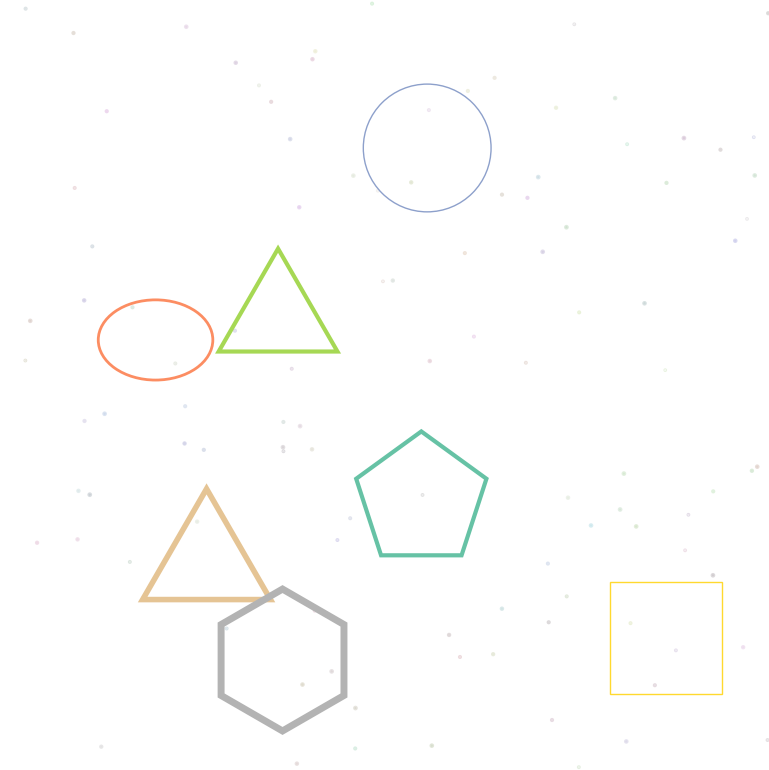[{"shape": "pentagon", "thickness": 1.5, "radius": 0.44, "center": [0.547, 0.351]}, {"shape": "oval", "thickness": 1, "radius": 0.37, "center": [0.202, 0.558]}, {"shape": "circle", "thickness": 0.5, "radius": 0.41, "center": [0.555, 0.808]}, {"shape": "triangle", "thickness": 1.5, "radius": 0.45, "center": [0.361, 0.588]}, {"shape": "square", "thickness": 0.5, "radius": 0.36, "center": [0.865, 0.171]}, {"shape": "triangle", "thickness": 2, "radius": 0.48, "center": [0.268, 0.269]}, {"shape": "hexagon", "thickness": 2.5, "radius": 0.46, "center": [0.367, 0.143]}]